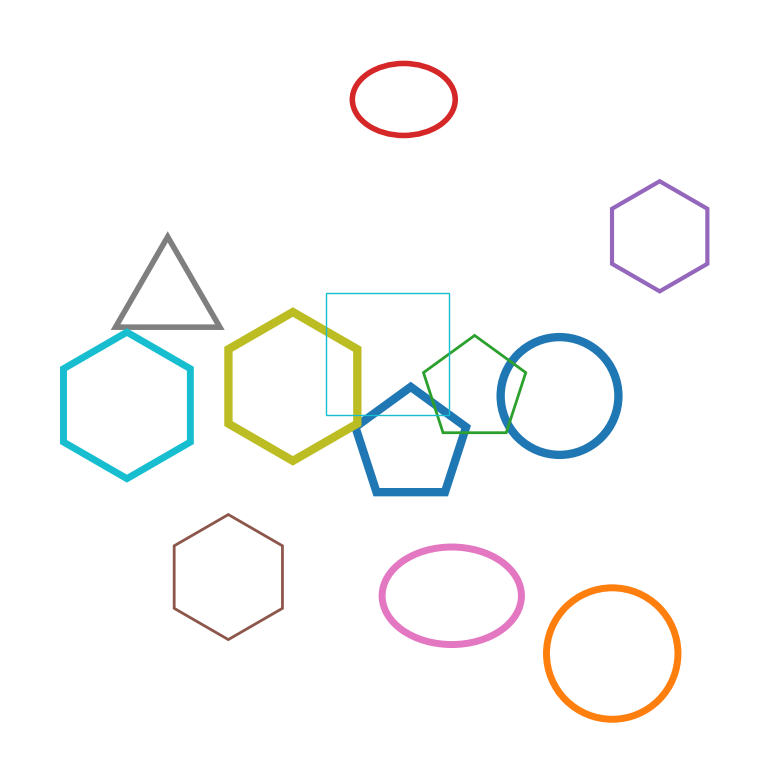[{"shape": "pentagon", "thickness": 3, "radius": 0.38, "center": [0.533, 0.422]}, {"shape": "circle", "thickness": 3, "radius": 0.38, "center": [0.727, 0.486]}, {"shape": "circle", "thickness": 2.5, "radius": 0.43, "center": [0.795, 0.151]}, {"shape": "pentagon", "thickness": 1, "radius": 0.35, "center": [0.616, 0.495]}, {"shape": "oval", "thickness": 2, "radius": 0.33, "center": [0.524, 0.871]}, {"shape": "hexagon", "thickness": 1.5, "radius": 0.36, "center": [0.857, 0.693]}, {"shape": "hexagon", "thickness": 1, "radius": 0.41, "center": [0.297, 0.251]}, {"shape": "oval", "thickness": 2.5, "radius": 0.45, "center": [0.587, 0.226]}, {"shape": "triangle", "thickness": 2, "radius": 0.39, "center": [0.218, 0.614]}, {"shape": "hexagon", "thickness": 3, "radius": 0.48, "center": [0.38, 0.498]}, {"shape": "square", "thickness": 0.5, "radius": 0.4, "center": [0.503, 0.541]}, {"shape": "hexagon", "thickness": 2.5, "radius": 0.48, "center": [0.165, 0.474]}]